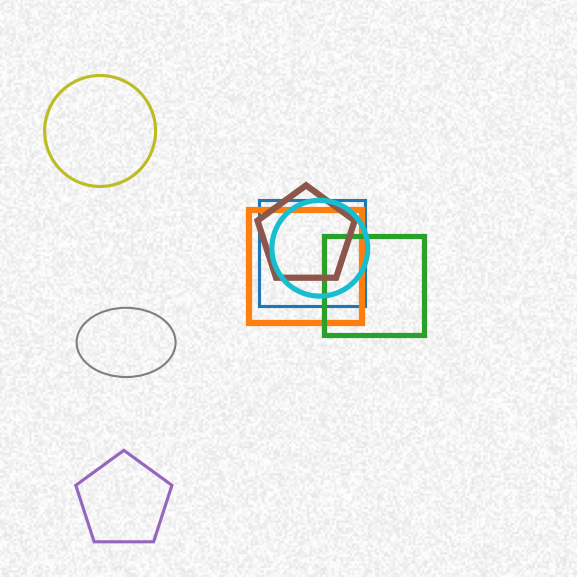[{"shape": "square", "thickness": 1.5, "radius": 0.46, "center": [0.54, 0.561]}, {"shape": "square", "thickness": 3, "radius": 0.49, "center": [0.529, 0.538]}, {"shape": "square", "thickness": 2.5, "radius": 0.43, "center": [0.648, 0.505]}, {"shape": "pentagon", "thickness": 1.5, "radius": 0.44, "center": [0.215, 0.132]}, {"shape": "pentagon", "thickness": 3, "radius": 0.44, "center": [0.53, 0.59]}, {"shape": "oval", "thickness": 1, "radius": 0.43, "center": [0.218, 0.406]}, {"shape": "circle", "thickness": 1.5, "radius": 0.48, "center": [0.173, 0.772]}, {"shape": "circle", "thickness": 2.5, "radius": 0.41, "center": [0.554, 0.569]}]